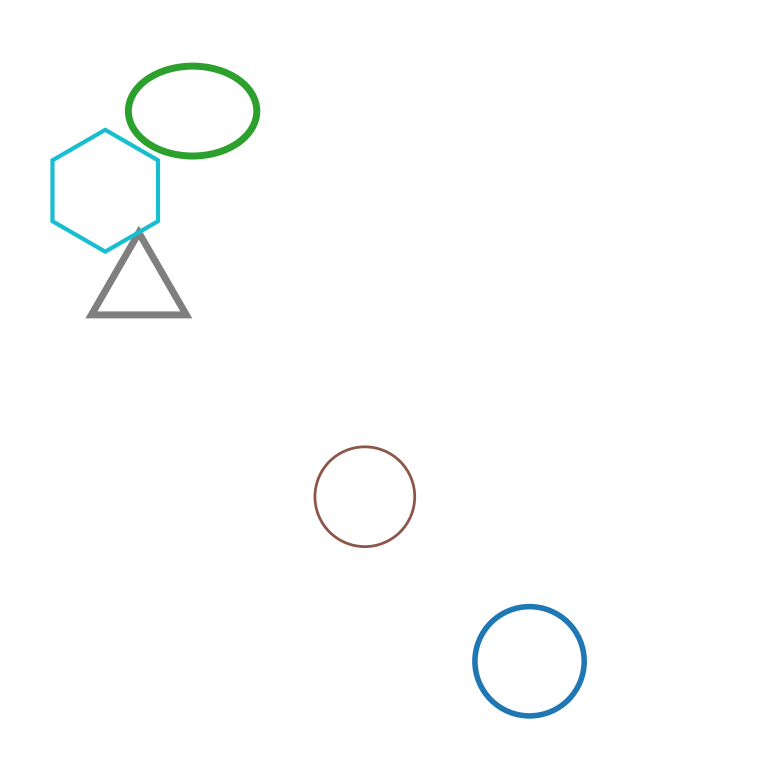[{"shape": "circle", "thickness": 2, "radius": 0.35, "center": [0.688, 0.141]}, {"shape": "oval", "thickness": 2.5, "radius": 0.42, "center": [0.25, 0.856]}, {"shape": "circle", "thickness": 1, "radius": 0.32, "center": [0.474, 0.355]}, {"shape": "triangle", "thickness": 2.5, "radius": 0.36, "center": [0.18, 0.627]}, {"shape": "hexagon", "thickness": 1.5, "radius": 0.4, "center": [0.137, 0.752]}]